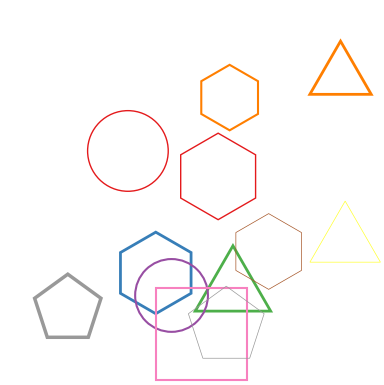[{"shape": "circle", "thickness": 1, "radius": 0.52, "center": [0.332, 0.608]}, {"shape": "hexagon", "thickness": 1, "radius": 0.56, "center": [0.567, 0.542]}, {"shape": "hexagon", "thickness": 2, "radius": 0.53, "center": [0.405, 0.291]}, {"shape": "triangle", "thickness": 2, "radius": 0.57, "center": [0.605, 0.248]}, {"shape": "circle", "thickness": 1.5, "radius": 0.47, "center": [0.446, 0.233]}, {"shape": "hexagon", "thickness": 1.5, "radius": 0.43, "center": [0.596, 0.747]}, {"shape": "triangle", "thickness": 2, "radius": 0.46, "center": [0.885, 0.801]}, {"shape": "triangle", "thickness": 0.5, "radius": 0.53, "center": [0.897, 0.372]}, {"shape": "hexagon", "thickness": 0.5, "radius": 0.49, "center": [0.698, 0.347]}, {"shape": "square", "thickness": 1.5, "radius": 0.59, "center": [0.523, 0.132]}, {"shape": "pentagon", "thickness": 0.5, "radius": 0.52, "center": [0.588, 0.153]}, {"shape": "pentagon", "thickness": 2.5, "radius": 0.45, "center": [0.176, 0.197]}]